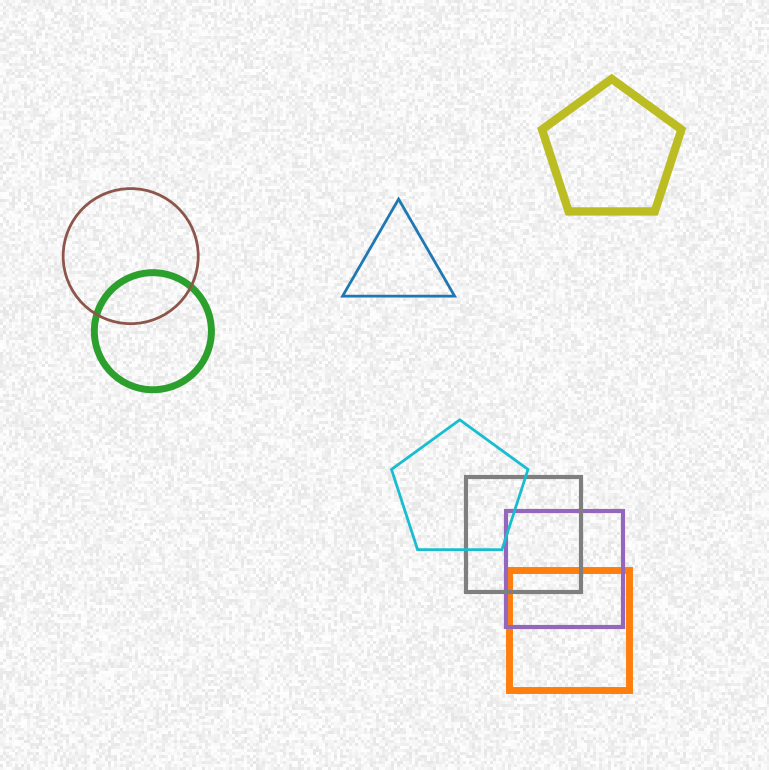[{"shape": "triangle", "thickness": 1, "radius": 0.42, "center": [0.518, 0.657]}, {"shape": "square", "thickness": 2.5, "radius": 0.39, "center": [0.739, 0.181]}, {"shape": "circle", "thickness": 2.5, "radius": 0.38, "center": [0.199, 0.57]}, {"shape": "square", "thickness": 1.5, "radius": 0.38, "center": [0.733, 0.261]}, {"shape": "circle", "thickness": 1, "radius": 0.44, "center": [0.17, 0.667]}, {"shape": "square", "thickness": 1.5, "radius": 0.37, "center": [0.68, 0.305]}, {"shape": "pentagon", "thickness": 3, "radius": 0.48, "center": [0.794, 0.802]}, {"shape": "pentagon", "thickness": 1, "radius": 0.47, "center": [0.597, 0.362]}]